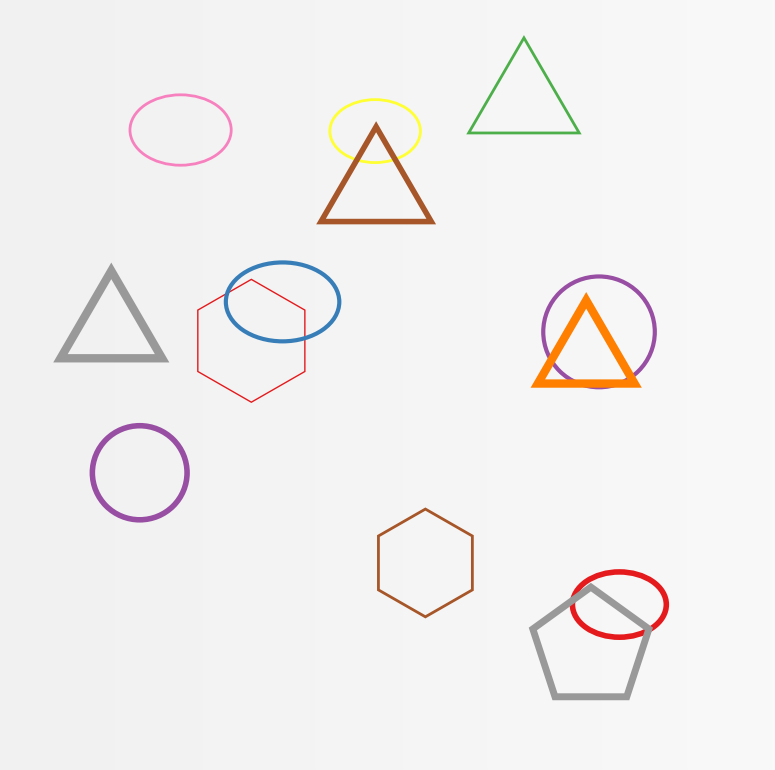[{"shape": "hexagon", "thickness": 0.5, "radius": 0.4, "center": [0.324, 0.557]}, {"shape": "oval", "thickness": 2, "radius": 0.3, "center": [0.799, 0.215]}, {"shape": "oval", "thickness": 1.5, "radius": 0.37, "center": [0.365, 0.608]}, {"shape": "triangle", "thickness": 1, "radius": 0.41, "center": [0.676, 0.868]}, {"shape": "circle", "thickness": 2, "radius": 0.31, "center": [0.18, 0.386]}, {"shape": "circle", "thickness": 1.5, "radius": 0.36, "center": [0.773, 0.569]}, {"shape": "triangle", "thickness": 3, "radius": 0.36, "center": [0.756, 0.538]}, {"shape": "oval", "thickness": 1, "radius": 0.29, "center": [0.484, 0.83]}, {"shape": "hexagon", "thickness": 1, "radius": 0.35, "center": [0.549, 0.269]}, {"shape": "triangle", "thickness": 2, "radius": 0.41, "center": [0.485, 0.753]}, {"shape": "oval", "thickness": 1, "radius": 0.33, "center": [0.233, 0.831]}, {"shape": "pentagon", "thickness": 2.5, "radius": 0.39, "center": [0.762, 0.159]}, {"shape": "triangle", "thickness": 3, "radius": 0.38, "center": [0.144, 0.573]}]